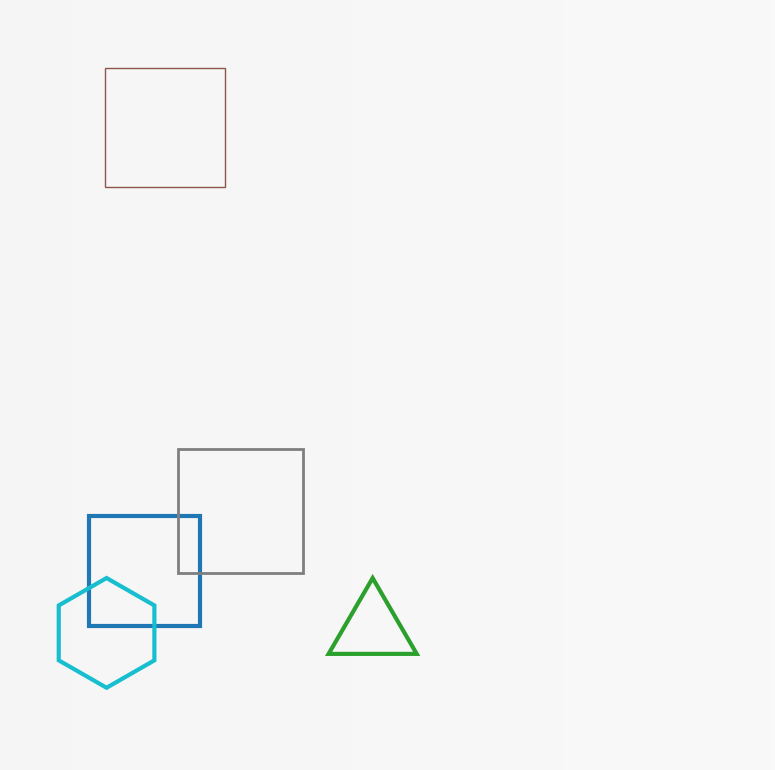[{"shape": "square", "thickness": 1.5, "radius": 0.36, "center": [0.186, 0.259]}, {"shape": "triangle", "thickness": 1.5, "radius": 0.33, "center": [0.481, 0.184]}, {"shape": "square", "thickness": 0.5, "radius": 0.39, "center": [0.213, 0.835]}, {"shape": "square", "thickness": 1, "radius": 0.4, "center": [0.31, 0.337]}, {"shape": "hexagon", "thickness": 1.5, "radius": 0.36, "center": [0.138, 0.178]}]